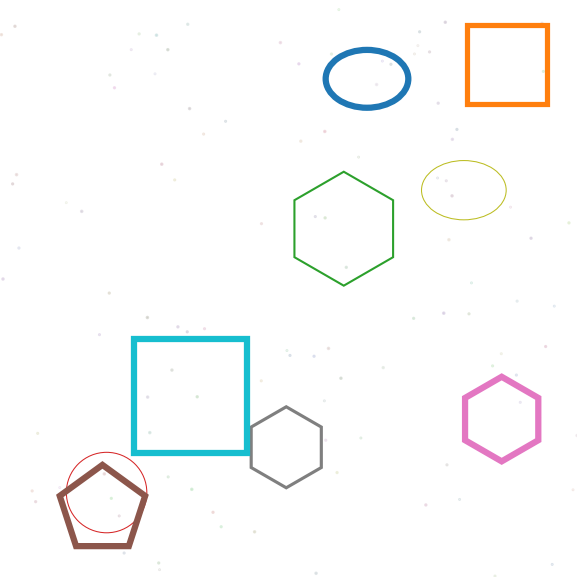[{"shape": "oval", "thickness": 3, "radius": 0.36, "center": [0.635, 0.863]}, {"shape": "square", "thickness": 2.5, "radius": 0.34, "center": [0.878, 0.888]}, {"shape": "hexagon", "thickness": 1, "radius": 0.49, "center": [0.595, 0.603]}, {"shape": "circle", "thickness": 0.5, "radius": 0.35, "center": [0.185, 0.146]}, {"shape": "pentagon", "thickness": 3, "radius": 0.39, "center": [0.177, 0.116]}, {"shape": "hexagon", "thickness": 3, "radius": 0.37, "center": [0.869, 0.273]}, {"shape": "hexagon", "thickness": 1.5, "radius": 0.35, "center": [0.496, 0.225]}, {"shape": "oval", "thickness": 0.5, "radius": 0.37, "center": [0.803, 0.67]}, {"shape": "square", "thickness": 3, "radius": 0.49, "center": [0.33, 0.313]}]